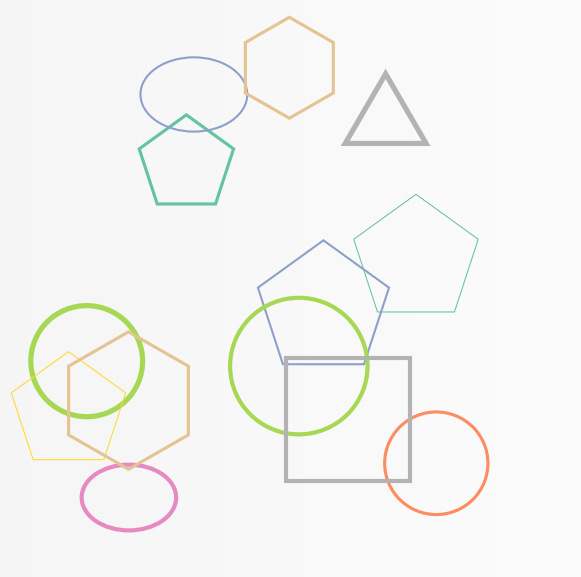[{"shape": "pentagon", "thickness": 1.5, "radius": 0.43, "center": [0.321, 0.715]}, {"shape": "pentagon", "thickness": 0.5, "radius": 0.56, "center": [0.716, 0.55]}, {"shape": "circle", "thickness": 1.5, "radius": 0.44, "center": [0.751, 0.197]}, {"shape": "pentagon", "thickness": 1, "radius": 0.59, "center": [0.556, 0.464]}, {"shape": "oval", "thickness": 1, "radius": 0.46, "center": [0.334, 0.836]}, {"shape": "oval", "thickness": 2, "radius": 0.41, "center": [0.222, 0.138]}, {"shape": "circle", "thickness": 2, "radius": 0.59, "center": [0.514, 0.365]}, {"shape": "circle", "thickness": 2.5, "radius": 0.48, "center": [0.149, 0.374]}, {"shape": "pentagon", "thickness": 0.5, "radius": 0.52, "center": [0.118, 0.287]}, {"shape": "hexagon", "thickness": 1.5, "radius": 0.44, "center": [0.498, 0.882]}, {"shape": "hexagon", "thickness": 1.5, "radius": 0.59, "center": [0.221, 0.306]}, {"shape": "triangle", "thickness": 2.5, "radius": 0.4, "center": [0.663, 0.791]}, {"shape": "square", "thickness": 2, "radius": 0.53, "center": [0.599, 0.273]}]